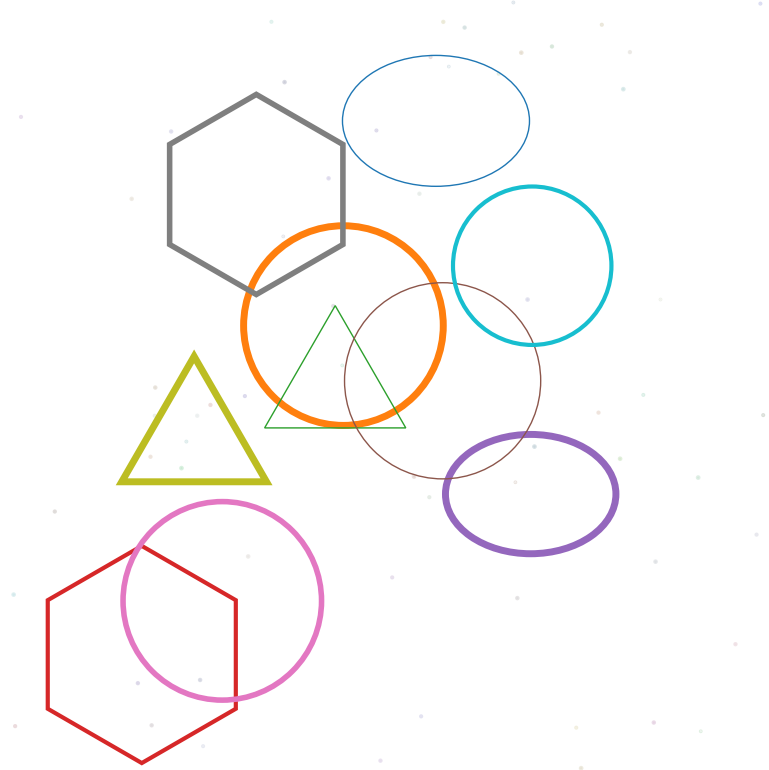[{"shape": "oval", "thickness": 0.5, "radius": 0.61, "center": [0.566, 0.843]}, {"shape": "circle", "thickness": 2.5, "radius": 0.65, "center": [0.446, 0.577]}, {"shape": "triangle", "thickness": 0.5, "radius": 0.53, "center": [0.435, 0.497]}, {"shape": "hexagon", "thickness": 1.5, "radius": 0.71, "center": [0.184, 0.15]}, {"shape": "oval", "thickness": 2.5, "radius": 0.55, "center": [0.689, 0.358]}, {"shape": "circle", "thickness": 0.5, "radius": 0.64, "center": [0.575, 0.505]}, {"shape": "circle", "thickness": 2, "radius": 0.64, "center": [0.289, 0.22]}, {"shape": "hexagon", "thickness": 2, "radius": 0.65, "center": [0.333, 0.747]}, {"shape": "triangle", "thickness": 2.5, "radius": 0.54, "center": [0.252, 0.429]}, {"shape": "circle", "thickness": 1.5, "radius": 0.51, "center": [0.691, 0.655]}]